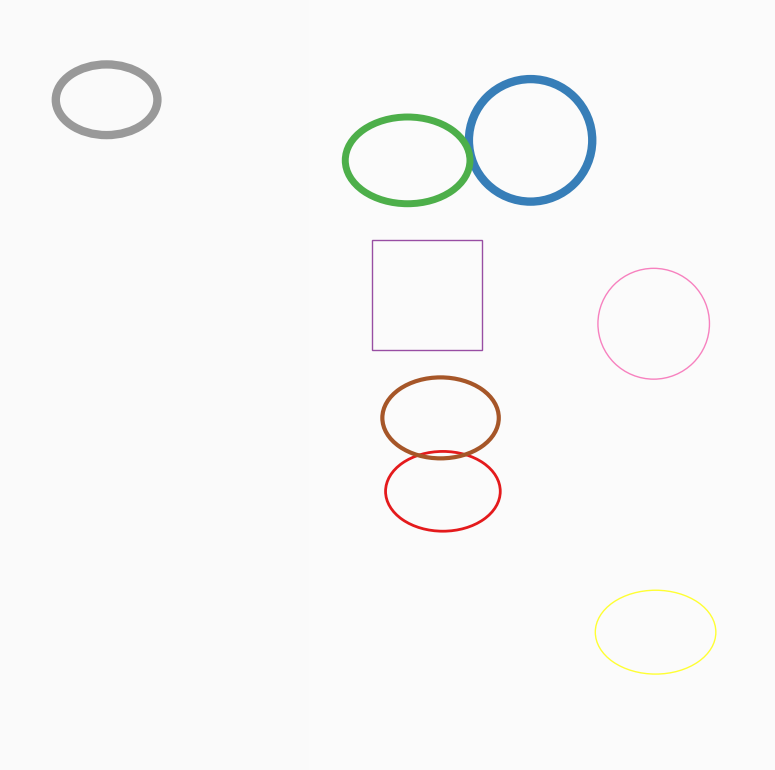[{"shape": "oval", "thickness": 1, "radius": 0.37, "center": [0.571, 0.362]}, {"shape": "circle", "thickness": 3, "radius": 0.4, "center": [0.685, 0.818]}, {"shape": "oval", "thickness": 2.5, "radius": 0.4, "center": [0.526, 0.792]}, {"shape": "square", "thickness": 0.5, "radius": 0.36, "center": [0.551, 0.617]}, {"shape": "oval", "thickness": 0.5, "radius": 0.39, "center": [0.846, 0.179]}, {"shape": "oval", "thickness": 1.5, "radius": 0.38, "center": [0.568, 0.457]}, {"shape": "circle", "thickness": 0.5, "radius": 0.36, "center": [0.843, 0.58]}, {"shape": "oval", "thickness": 3, "radius": 0.33, "center": [0.138, 0.87]}]